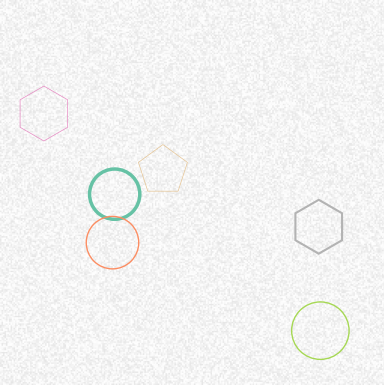[{"shape": "circle", "thickness": 2.5, "radius": 0.33, "center": [0.298, 0.496]}, {"shape": "circle", "thickness": 1, "radius": 0.34, "center": [0.292, 0.37]}, {"shape": "hexagon", "thickness": 0.5, "radius": 0.36, "center": [0.114, 0.705]}, {"shape": "circle", "thickness": 1, "radius": 0.37, "center": [0.832, 0.141]}, {"shape": "pentagon", "thickness": 0.5, "radius": 0.33, "center": [0.423, 0.558]}, {"shape": "hexagon", "thickness": 1.5, "radius": 0.35, "center": [0.828, 0.411]}]